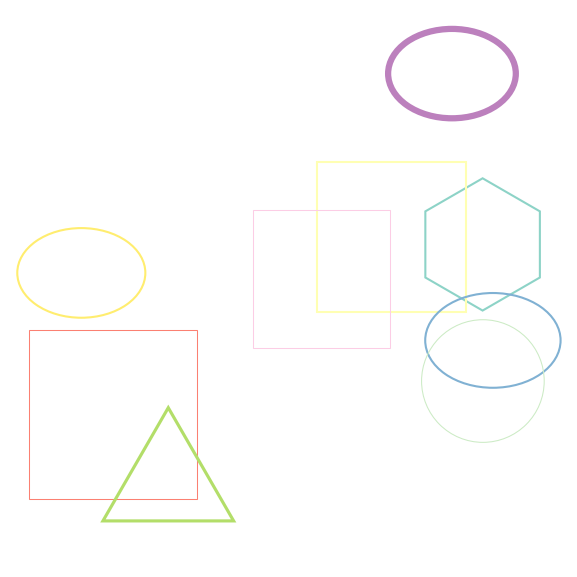[{"shape": "hexagon", "thickness": 1, "radius": 0.57, "center": [0.836, 0.576]}, {"shape": "square", "thickness": 1, "radius": 0.65, "center": [0.677, 0.589]}, {"shape": "square", "thickness": 0.5, "radius": 0.73, "center": [0.196, 0.281]}, {"shape": "oval", "thickness": 1, "radius": 0.59, "center": [0.854, 0.41]}, {"shape": "triangle", "thickness": 1.5, "radius": 0.65, "center": [0.291, 0.162]}, {"shape": "square", "thickness": 0.5, "radius": 0.6, "center": [0.557, 0.516]}, {"shape": "oval", "thickness": 3, "radius": 0.55, "center": [0.783, 0.872]}, {"shape": "circle", "thickness": 0.5, "radius": 0.53, "center": [0.836, 0.339]}, {"shape": "oval", "thickness": 1, "radius": 0.55, "center": [0.141, 0.527]}]